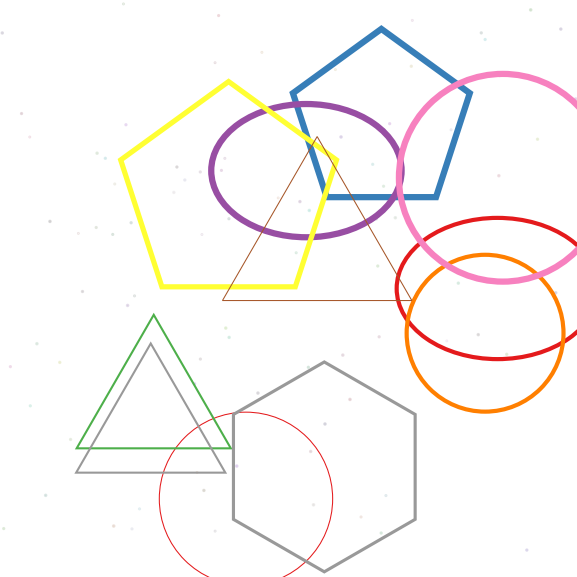[{"shape": "circle", "thickness": 0.5, "radius": 0.75, "center": [0.426, 0.135]}, {"shape": "oval", "thickness": 2, "radius": 0.87, "center": [0.862, 0.5]}, {"shape": "pentagon", "thickness": 3, "radius": 0.81, "center": [0.66, 0.788]}, {"shape": "triangle", "thickness": 1, "radius": 0.77, "center": [0.266, 0.3]}, {"shape": "oval", "thickness": 3, "radius": 0.82, "center": [0.531, 0.704]}, {"shape": "circle", "thickness": 2, "radius": 0.68, "center": [0.84, 0.422]}, {"shape": "pentagon", "thickness": 2.5, "radius": 0.98, "center": [0.396, 0.661]}, {"shape": "triangle", "thickness": 0.5, "radius": 0.95, "center": [0.549, 0.573]}, {"shape": "circle", "thickness": 3, "radius": 0.9, "center": [0.871, 0.691]}, {"shape": "triangle", "thickness": 1, "radius": 0.75, "center": [0.261, 0.255]}, {"shape": "hexagon", "thickness": 1.5, "radius": 0.91, "center": [0.562, 0.191]}]